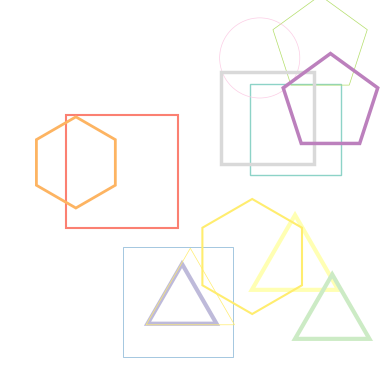[{"shape": "square", "thickness": 1, "radius": 0.59, "center": [0.768, 0.663]}, {"shape": "triangle", "thickness": 3, "radius": 0.65, "center": [0.766, 0.312]}, {"shape": "triangle", "thickness": 3, "radius": 0.52, "center": [0.473, 0.211]}, {"shape": "square", "thickness": 1.5, "radius": 0.73, "center": [0.316, 0.554]}, {"shape": "square", "thickness": 0.5, "radius": 0.72, "center": [0.462, 0.215]}, {"shape": "hexagon", "thickness": 2, "radius": 0.59, "center": [0.197, 0.578]}, {"shape": "pentagon", "thickness": 0.5, "radius": 0.64, "center": [0.831, 0.883]}, {"shape": "circle", "thickness": 0.5, "radius": 0.52, "center": [0.675, 0.85]}, {"shape": "square", "thickness": 2.5, "radius": 0.6, "center": [0.695, 0.693]}, {"shape": "pentagon", "thickness": 2.5, "radius": 0.65, "center": [0.858, 0.732]}, {"shape": "triangle", "thickness": 3, "radius": 0.56, "center": [0.863, 0.176]}, {"shape": "hexagon", "thickness": 1.5, "radius": 0.75, "center": [0.655, 0.334]}, {"shape": "triangle", "thickness": 0.5, "radius": 0.66, "center": [0.494, 0.223]}]